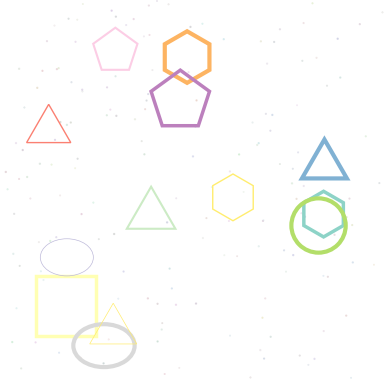[{"shape": "hexagon", "thickness": 2.5, "radius": 0.3, "center": [0.841, 0.444]}, {"shape": "square", "thickness": 2.5, "radius": 0.39, "center": [0.171, 0.205]}, {"shape": "oval", "thickness": 0.5, "radius": 0.34, "center": [0.174, 0.332]}, {"shape": "triangle", "thickness": 1, "radius": 0.33, "center": [0.126, 0.663]}, {"shape": "triangle", "thickness": 3, "radius": 0.34, "center": [0.843, 0.57]}, {"shape": "hexagon", "thickness": 3, "radius": 0.33, "center": [0.486, 0.852]}, {"shape": "circle", "thickness": 3, "radius": 0.35, "center": [0.827, 0.414]}, {"shape": "pentagon", "thickness": 1.5, "radius": 0.3, "center": [0.3, 0.868]}, {"shape": "oval", "thickness": 3, "radius": 0.4, "center": [0.27, 0.102]}, {"shape": "pentagon", "thickness": 2.5, "radius": 0.4, "center": [0.468, 0.738]}, {"shape": "triangle", "thickness": 1.5, "radius": 0.36, "center": [0.392, 0.442]}, {"shape": "hexagon", "thickness": 1, "radius": 0.3, "center": [0.605, 0.487]}, {"shape": "triangle", "thickness": 0.5, "radius": 0.35, "center": [0.294, 0.142]}]